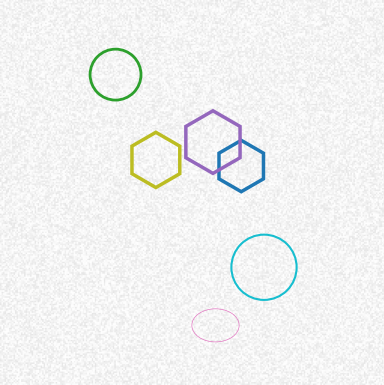[{"shape": "hexagon", "thickness": 2.5, "radius": 0.33, "center": [0.627, 0.569]}, {"shape": "circle", "thickness": 2, "radius": 0.33, "center": [0.3, 0.806]}, {"shape": "hexagon", "thickness": 2.5, "radius": 0.41, "center": [0.553, 0.631]}, {"shape": "oval", "thickness": 0.5, "radius": 0.31, "center": [0.56, 0.155]}, {"shape": "hexagon", "thickness": 2.5, "radius": 0.36, "center": [0.405, 0.585]}, {"shape": "circle", "thickness": 1.5, "radius": 0.42, "center": [0.686, 0.306]}]